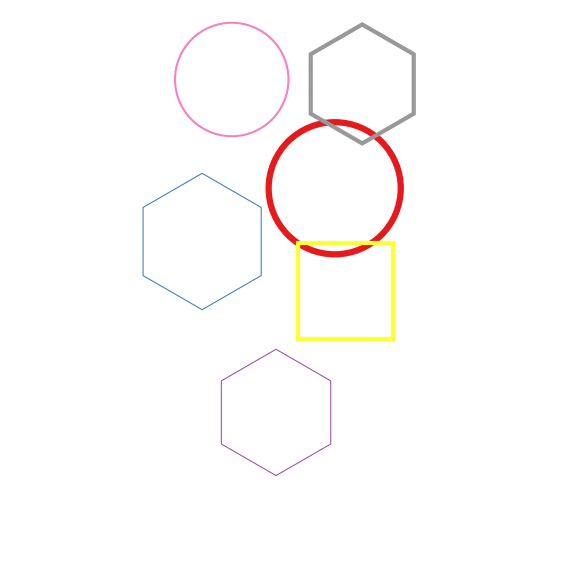[{"shape": "circle", "thickness": 3, "radius": 0.57, "center": [0.58, 0.673]}, {"shape": "hexagon", "thickness": 0.5, "radius": 0.59, "center": [0.35, 0.581]}, {"shape": "hexagon", "thickness": 0.5, "radius": 0.55, "center": [0.478, 0.285]}, {"shape": "square", "thickness": 2, "radius": 0.41, "center": [0.598, 0.495]}, {"shape": "circle", "thickness": 1, "radius": 0.49, "center": [0.401, 0.861]}, {"shape": "hexagon", "thickness": 2, "radius": 0.52, "center": [0.627, 0.854]}]